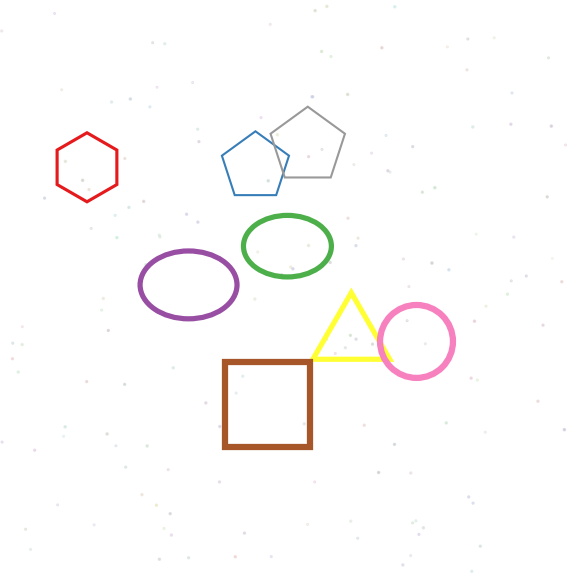[{"shape": "hexagon", "thickness": 1.5, "radius": 0.3, "center": [0.151, 0.709]}, {"shape": "pentagon", "thickness": 1, "radius": 0.31, "center": [0.442, 0.711]}, {"shape": "oval", "thickness": 2.5, "radius": 0.38, "center": [0.498, 0.573]}, {"shape": "oval", "thickness": 2.5, "radius": 0.42, "center": [0.326, 0.506]}, {"shape": "triangle", "thickness": 2.5, "radius": 0.38, "center": [0.608, 0.415]}, {"shape": "square", "thickness": 3, "radius": 0.37, "center": [0.463, 0.299]}, {"shape": "circle", "thickness": 3, "radius": 0.32, "center": [0.721, 0.408]}, {"shape": "pentagon", "thickness": 1, "radius": 0.34, "center": [0.533, 0.747]}]